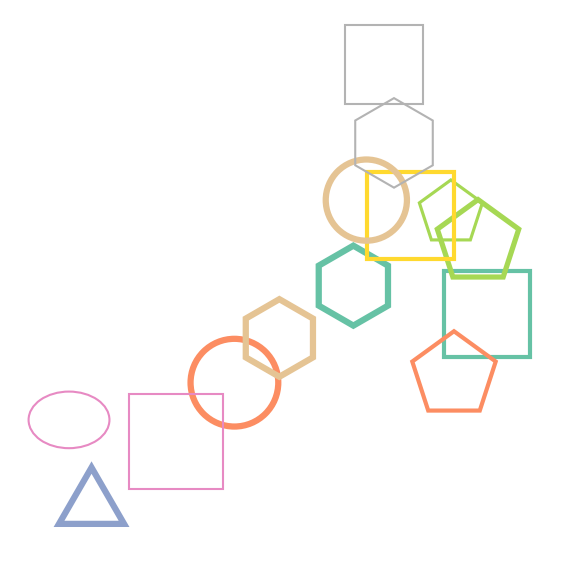[{"shape": "square", "thickness": 2, "radius": 0.37, "center": [0.843, 0.455]}, {"shape": "hexagon", "thickness": 3, "radius": 0.35, "center": [0.612, 0.505]}, {"shape": "pentagon", "thickness": 2, "radius": 0.38, "center": [0.786, 0.35]}, {"shape": "circle", "thickness": 3, "radius": 0.38, "center": [0.406, 0.336]}, {"shape": "triangle", "thickness": 3, "radius": 0.33, "center": [0.159, 0.124]}, {"shape": "oval", "thickness": 1, "radius": 0.35, "center": [0.12, 0.272]}, {"shape": "square", "thickness": 1, "radius": 0.41, "center": [0.305, 0.235]}, {"shape": "pentagon", "thickness": 2.5, "radius": 0.37, "center": [0.828, 0.579]}, {"shape": "pentagon", "thickness": 1.5, "radius": 0.29, "center": [0.781, 0.63]}, {"shape": "square", "thickness": 2, "radius": 0.38, "center": [0.712, 0.626]}, {"shape": "circle", "thickness": 3, "radius": 0.35, "center": [0.634, 0.653]}, {"shape": "hexagon", "thickness": 3, "radius": 0.34, "center": [0.484, 0.414]}, {"shape": "hexagon", "thickness": 1, "radius": 0.39, "center": [0.682, 0.752]}, {"shape": "square", "thickness": 1, "radius": 0.34, "center": [0.665, 0.888]}]